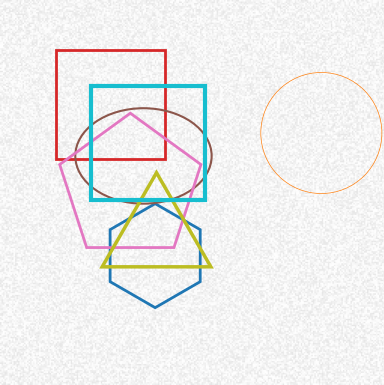[{"shape": "hexagon", "thickness": 2, "radius": 0.68, "center": [0.403, 0.336]}, {"shape": "circle", "thickness": 0.5, "radius": 0.79, "center": [0.835, 0.655]}, {"shape": "square", "thickness": 2, "radius": 0.71, "center": [0.288, 0.729]}, {"shape": "oval", "thickness": 1.5, "radius": 0.89, "center": [0.373, 0.595]}, {"shape": "pentagon", "thickness": 2, "radius": 0.96, "center": [0.338, 0.513]}, {"shape": "triangle", "thickness": 2.5, "radius": 0.81, "center": [0.407, 0.388]}, {"shape": "square", "thickness": 3, "radius": 0.74, "center": [0.384, 0.629]}]